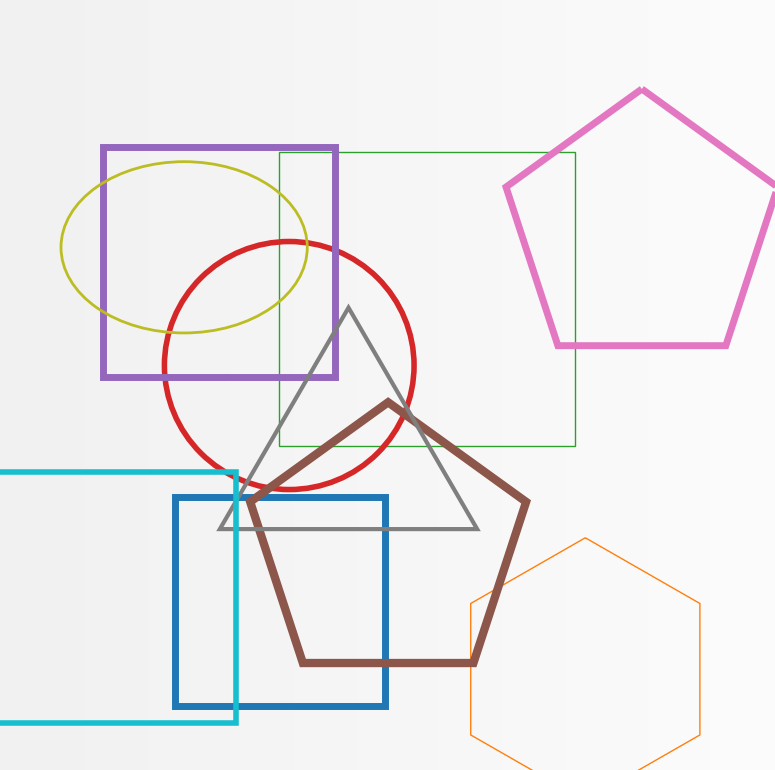[{"shape": "square", "thickness": 2.5, "radius": 0.68, "center": [0.361, 0.219]}, {"shape": "hexagon", "thickness": 0.5, "radius": 0.85, "center": [0.755, 0.131]}, {"shape": "square", "thickness": 0.5, "radius": 0.95, "center": [0.551, 0.611]}, {"shape": "circle", "thickness": 2, "radius": 0.81, "center": [0.373, 0.525]}, {"shape": "square", "thickness": 2.5, "radius": 0.75, "center": [0.282, 0.66]}, {"shape": "pentagon", "thickness": 3, "radius": 0.94, "center": [0.501, 0.29]}, {"shape": "pentagon", "thickness": 2.5, "radius": 0.92, "center": [0.828, 0.7]}, {"shape": "triangle", "thickness": 1.5, "radius": 0.96, "center": [0.45, 0.409]}, {"shape": "oval", "thickness": 1, "radius": 0.79, "center": [0.238, 0.679]}, {"shape": "square", "thickness": 2, "radius": 0.81, "center": [0.142, 0.224]}]